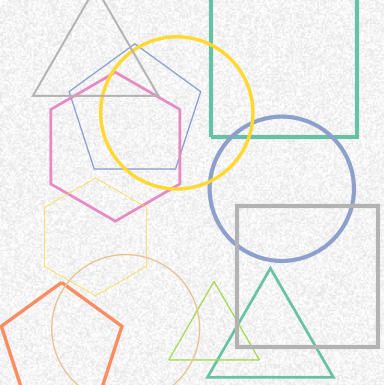[{"shape": "square", "thickness": 3, "radius": 0.94, "center": [0.737, 0.833]}, {"shape": "triangle", "thickness": 2, "radius": 0.94, "center": [0.702, 0.114]}, {"shape": "pentagon", "thickness": 2.5, "radius": 0.82, "center": [0.16, 0.102]}, {"shape": "circle", "thickness": 3, "radius": 0.94, "center": [0.732, 0.51]}, {"shape": "pentagon", "thickness": 1, "radius": 0.9, "center": [0.35, 0.706]}, {"shape": "hexagon", "thickness": 2, "radius": 0.97, "center": [0.3, 0.619]}, {"shape": "triangle", "thickness": 1, "radius": 0.68, "center": [0.556, 0.133]}, {"shape": "circle", "thickness": 2.5, "radius": 0.99, "center": [0.459, 0.707]}, {"shape": "hexagon", "thickness": 0.5, "radius": 0.76, "center": [0.248, 0.385]}, {"shape": "circle", "thickness": 1, "radius": 0.96, "center": [0.326, 0.147]}, {"shape": "square", "thickness": 3, "radius": 0.91, "center": [0.799, 0.282]}, {"shape": "triangle", "thickness": 1.5, "radius": 0.94, "center": [0.248, 0.845]}]